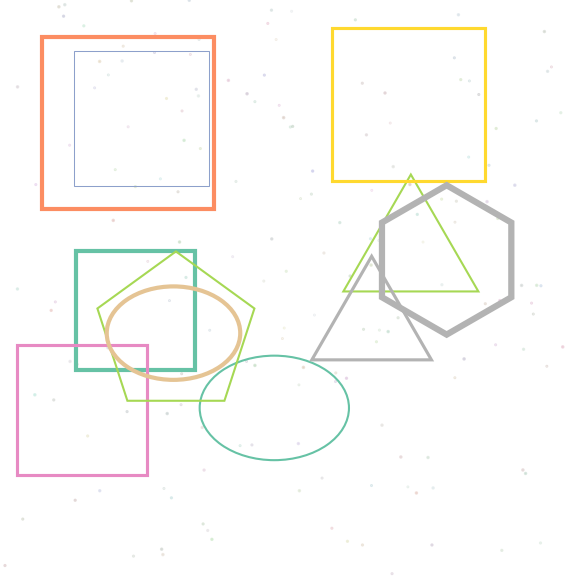[{"shape": "oval", "thickness": 1, "radius": 0.65, "center": [0.475, 0.293]}, {"shape": "square", "thickness": 2, "radius": 0.51, "center": [0.234, 0.462]}, {"shape": "square", "thickness": 2, "radius": 0.74, "center": [0.222, 0.786]}, {"shape": "square", "thickness": 0.5, "radius": 0.58, "center": [0.246, 0.794]}, {"shape": "square", "thickness": 1.5, "radius": 0.56, "center": [0.142, 0.289]}, {"shape": "pentagon", "thickness": 1, "radius": 0.71, "center": [0.305, 0.421]}, {"shape": "triangle", "thickness": 1, "radius": 0.67, "center": [0.711, 0.562]}, {"shape": "square", "thickness": 1.5, "radius": 0.66, "center": [0.707, 0.819]}, {"shape": "oval", "thickness": 2, "radius": 0.58, "center": [0.3, 0.422]}, {"shape": "triangle", "thickness": 1.5, "radius": 0.6, "center": [0.644, 0.436]}, {"shape": "hexagon", "thickness": 3, "radius": 0.65, "center": [0.773, 0.549]}]